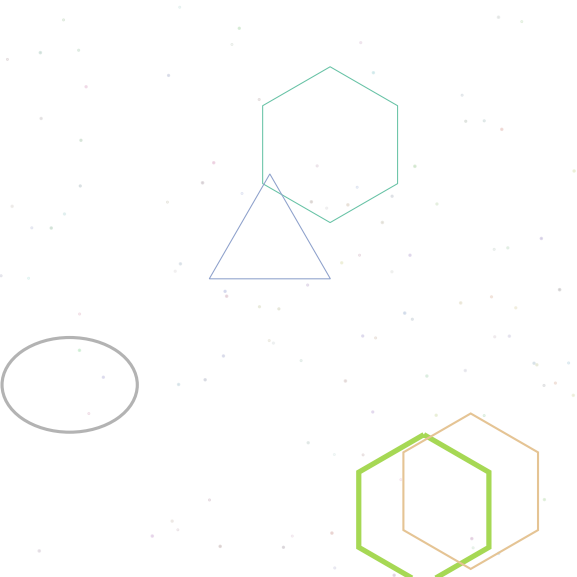[{"shape": "hexagon", "thickness": 0.5, "radius": 0.67, "center": [0.572, 0.749]}, {"shape": "triangle", "thickness": 0.5, "radius": 0.61, "center": [0.467, 0.577]}, {"shape": "hexagon", "thickness": 2.5, "radius": 0.65, "center": [0.734, 0.116]}, {"shape": "hexagon", "thickness": 1, "radius": 0.67, "center": [0.815, 0.149]}, {"shape": "oval", "thickness": 1.5, "radius": 0.59, "center": [0.121, 0.333]}]